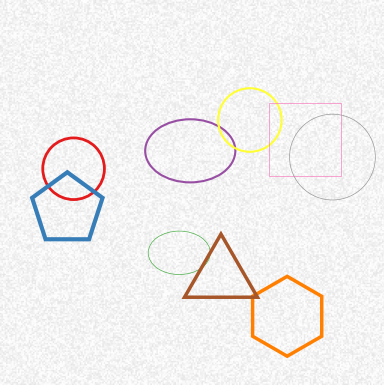[{"shape": "circle", "thickness": 2, "radius": 0.4, "center": [0.191, 0.562]}, {"shape": "pentagon", "thickness": 3, "radius": 0.48, "center": [0.175, 0.456]}, {"shape": "oval", "thickness": 0.5, "radius": 0.4, "center": [0.466, 0.343]}, {"shape": "oval", "thickness": 1.5, "radius": 0.59, "center": [0.494, 0.608]}, {"shape": "hexagon", "thickness": 2.5, "radius": 0.52, "center": [0.746, 0.178]}, {"shape": "circle", "thickness": 1.5, "radius": 0.41, "center": [0.649, 0.688]}, {"shape": "triangle", "thickness": 2.5, "radius": 0.55, "center": [0.574, 0.283]}, {"shape": "square", "thickness": 0.5, "radius": 0.47, "center": [0.792, 0.638]}, {"shape": "circle", "thickness": 0.5, "radius": 0.56, "center": [0.863, 0.592]}]